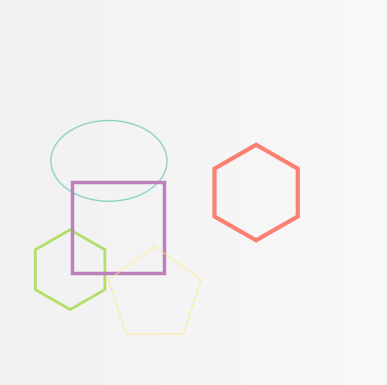[{"shape": "oval", "thickness": 1, "radius": 0.75, "center": [0.281, 0.582]}, {"shape": "hexagon", "thickness": 3, "radius": 0.62, "center": [0.661, 0.5]}, {"shape": "hexagon", "thickness": 2, "radius": 0.52, "center": [0.181, 0.3]}, {"shape": "square", "thickness": 2.5, "radius": 0.59, "center": [0.305, 0.41]}, {"shape": "pentagon", "thickness": 0.5, "radius": 0.63, "center": [0.399, 0.234]}]